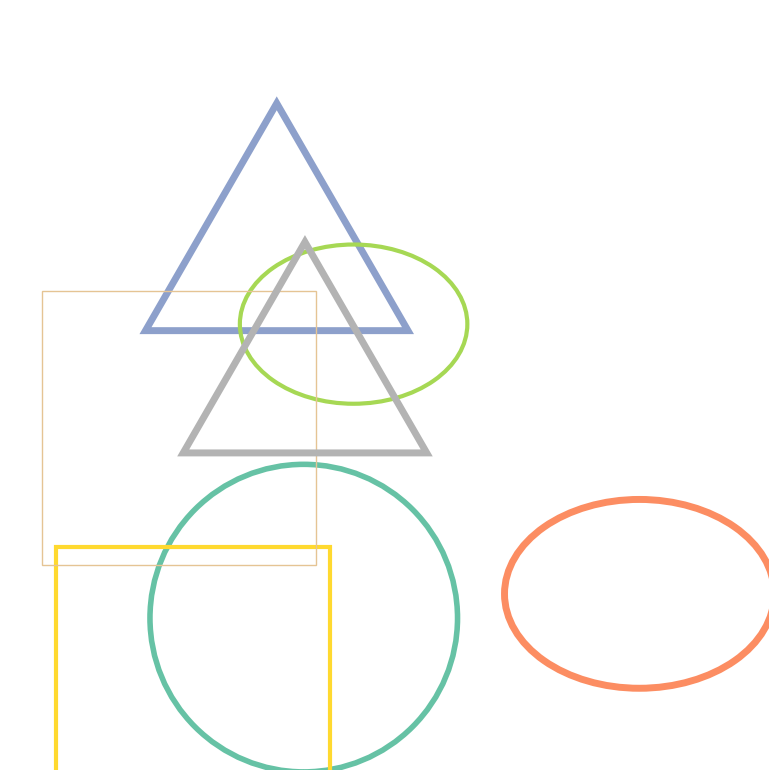[{"shape": "circle", "thickness": 2, "radius": 1.0, "center": [0.394, 0.197]}, {"shape": "oval", "thickness": 2.5, "radius": 0.88, "center": [0.83, 0.229]}, {"shape": "triangle", "thickness": 2.5, "radius": 0.98, "center": [0.359, 0.669]}, {"shape": "oval", "thickness": 1.5, "radius": 0.74, "center": [0.459, 0.579]}, {"shape": "square", "thickness": 1.5, "radius": 0.89, "center": [0.251, 0.112]}, {"shape": "square", "thickness": 0.5, "radius": 0.89, "center": [0.232, 0.445]}, {"shape": "triangle", "thickness": 2.5, "radius": 0.91, "center": [0.396, 0.503]}]